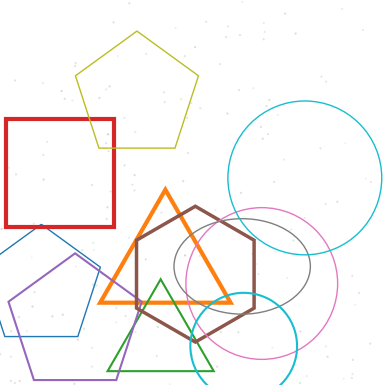[{"shape": "pentagon", "thickness": 1, "radius": 0.81, "center": [0.107, 0.256]}, {"shape": "triangle", "thickness": 3, "radius": 0.98, "center": [0.43, 0.312]}, {"shape": "triangle", "thickness": 1.5, "radius": 0.8, "center": [0.417, 0.116]}, {"shape": "square", "thickness": 3, "radius": 0.7, "center": [0.155, 0.55]}, {"shape": "pentagon", "thickness": 1.5, "radius": 0.91, "center": [0.195, 0.16]}, {"shape": "hexagon", "thickness": 2.5, "radius": 0.88, "center": [0.507, 0.288]}, {"shape": "circle", "thickness": 1, "radius": 0.99, "center": [0.68, 0.264]}, {"shape": "oval", "thickness": 1, "radius": 0.89, "center": [0.629, 0.308]}, {"shape": "pentagon", "thickness": 1, "radius": 0.84, "center": [0.356, 0.751]}, {"shape": "circle", "thickness": 1, "radius": 1.0, "center": [0.792, 0.538]}, {"shape": "circle", "thickness": 1.5, "radius": 0.69, "center": [0.633, 0.101]}]